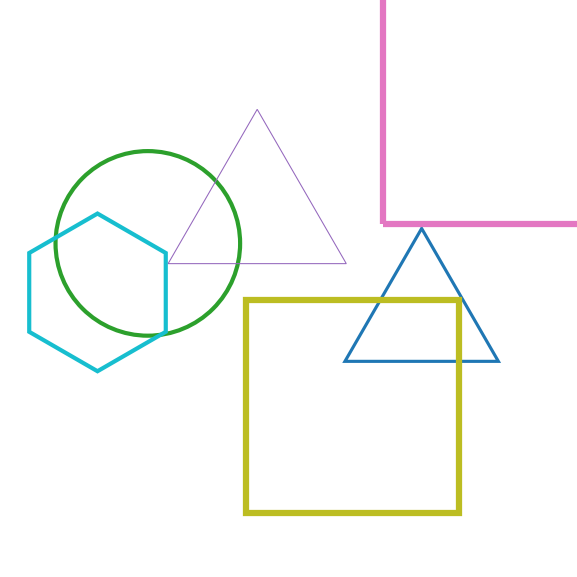[{"shape": "triangle", "thickness": 1.5, "radius": 0.77, "center": [0.73, 0.45]}, {"shape": "circle", "thickness": 2, "radius": 0.8, "center": [0.256, 0.578]}, {"shape": "triangle", "thickness": 0.5, "radius": 0.89, "center": [0.445, 0.632]}, {"shape": "square", "thickness": 3, "radius": 1.0, "center": [0.863, 0.811]}, {"shape": "square", "thickness": 3, "radius": 0.92, "center": [0.611, 0.295]}, {"shape": "hexagon", "thickness": 2, "radius": 0.68, "center": [0.169, 0.493]}]